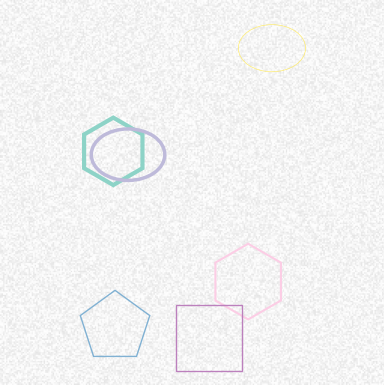[{"shape": "hexagon", "thickness": 3, "radius": 0.44, "center": [0.294, 0.607]}, {"shape": "oval", "thickness": 2.5, "radius": 0.48, "center": [0.333, 0.598]}, {"shape": "pentagon", "thickness": 1, "radius": 0.47, "center": [0.299, 0.151]}, {"shape": "hexagon", "thickness": 1.5, "radius": 0.49, "center": [0.645, 0.269]}, {"shape": "square", "thickness": 1, "radius": 0.43, "center": [0.543, 0.122]}, {"shape": "oval", "thickness": 0.5, "radius": 0.44, "center": [0.706, 0.875]}]